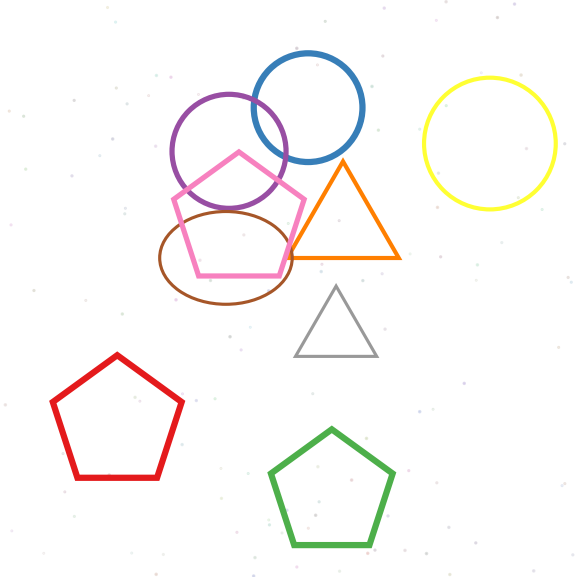[{"shape": "pentagon", "thickness": 3, "radius": 0.59, "center": [0.203, 0.267]}, {"shape": "circle", "thickness": 3, "radius": 0.47, "center": [0.534, 0.813]}, {"shape": "pentagon", "thickness": 3, "radius": 0.55, "center": [0.575, 0.145]}, {"shape": "circle", "thickness": 2.5, "radius": 0.49, "center": [0.397, 0.737]}, {"shape": "triangle", "thickness": 2, "radius": 0.56, "center": [0.594, 0.608]}, {"shape": "circle", "thickness": 2, "radius": 0.57, "center": [0.848, 0.751]}, {"shape": "oval", "thickness": 1.5, "radius": 0.57, "center": [0.391, 0.553]}, {"shape": "pentagon", "thickness": 2.5, "radius": 0.59, "center": [0.414, 0.617]}, {"shape": "triangle", "thickness": 1.5, "radius": 0.41, "center": [0.582, 0.423]}]